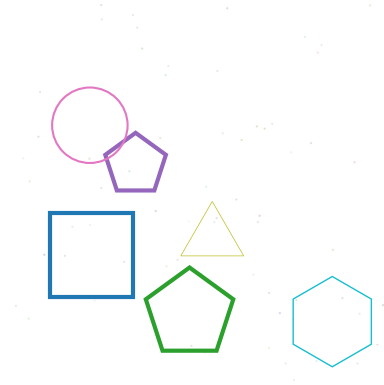[{"shape": "square", "thickness": 3, "radius": 0.54, "center": [0.239, 0.338]}, {"shape": "pentagon", "thickness": 3, "radius": 0.6, "center": [0.492, 0.186]}, {"shape": "pentagon", "thickness": 3, "radius": 0.41, "center": [0.352, 0.572]}, {"shape": "circle", "thickness": 1.5, "radius": 0.49, "center": [0.233, 0.675]}, {"shape": "triangle", "thickness": 0.5, "radius": 0.47, "center": [0.551, 0.383]}, {"shape": "hexagon", "thickness": 1, "radius": 0.59, "center": [0.863, 0.165]}]